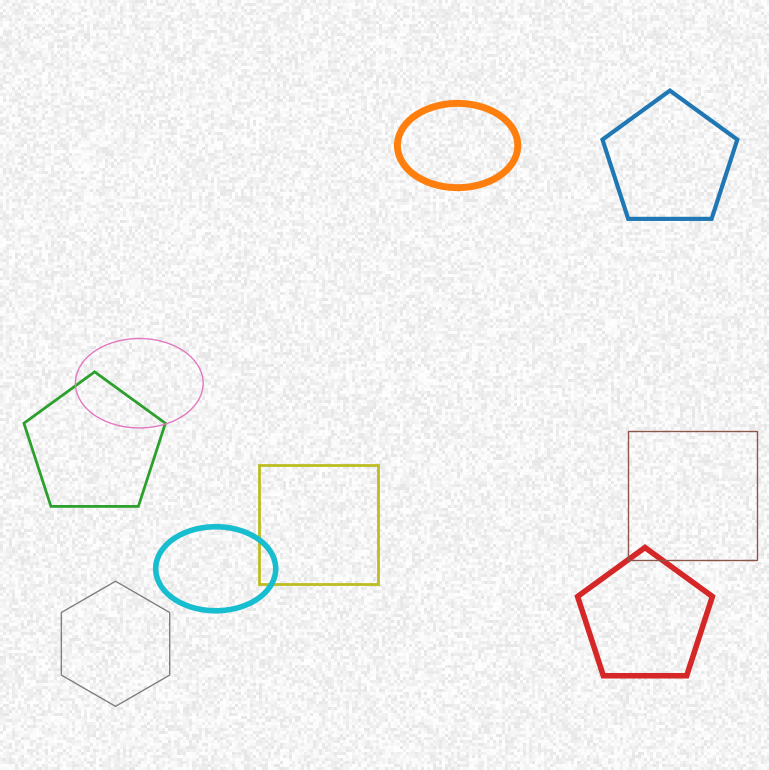[{"shape": "pentagon", "thickness": 1.5, "radius": 0.46, "center": [0.87, 0.79]}, {"shape": "oval", "thickness": 2.5, "radius": 0.39, "center": [0.594, 0.811]}, {"shape": "pentagon", "thickness": 1, "radius": 0.48, "center": [0.123, 0.42]}, {"shape": "pentagon", "thickness": 2, "radius": 0.46, "center": [0.838, 0.197]}, {"shape": "square", "thickness": 0.5, "radius": 0.42, "center": [0.899, 0.356]}, {"shape": "oval", "thickness": 0.5, "radius": 0.41, "center": [0.181, 0.502]}, {"shape": "hexagon", "thickness": 0.5, "radius": 0.41, "center": [0.15, 0.164]}, {"shape": "square", "thickness": 1, "radius": 0.39, "center": [0.413, 0.319]}, {"shape": "oval", "thickness": 2, "radius": 0.39, "center": [0.28, 0.261]}]